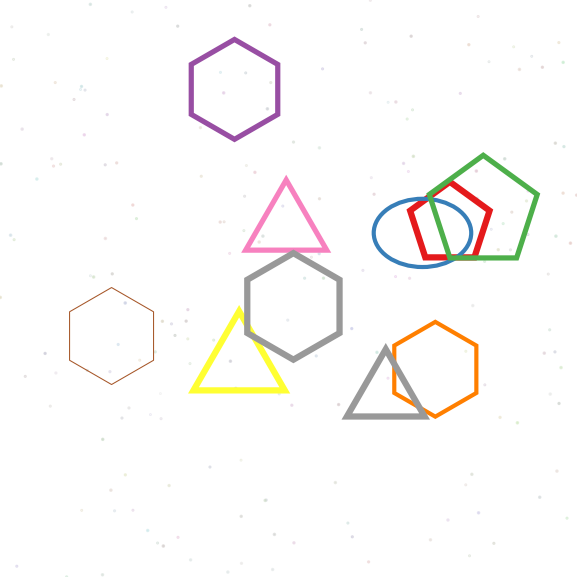[{"shape": "pentagon", "thickness": 3, "radius": 0.36, "center": [0.779, 0.612]}, {"shape": "oval", "thickness": 2, "radius": 0.42, "center": [0.732, 0.596]}, {"shape": "pentagon", "thickness": 2.5, "radius": 0.49, "center": [0.837, 0.632]}, {"shape": "hexagon", "thickness": 2.5, "radius": 0.43, "center": [0.406, 0.844]}, {"shape": "hexagon", "thickness": 2, "radius": 0.41, "center": [0.754, 0.36]}, {"shape": "triangle", "thickness": 3, "radius": 0.46, "center": [0.414, 0.369]}, {"shape": "hexagon", "thickness": 0.5, "radius": 0.42, "center": [0.193, 0.417]}, {"shape": "triangle", "thickness": 2.5, "radius": 0.41, "center": [0.496, 0.606]}, {"shape": "hexagon", "thickness": 3, "radius": 0.46, "center": [0.508, 0.469]}, {"shape": "triangle", "thickness": 3, "radius": 0.39, "center": [0.668, 0.317]}]